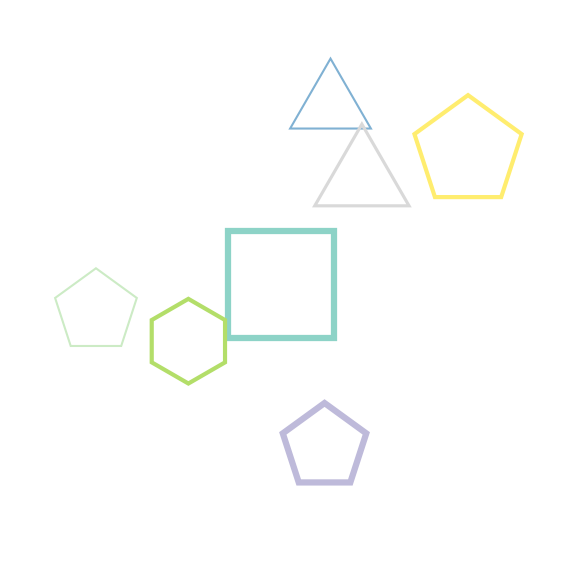[{"shape": "square", "thickness": 3, "radius": 0.46, "center": [0.487, 0.506]}, {"shape": "pentagon", "thickness": 3, "radius": 0.38, "center": [0.562, 0.225]}, {"shape": "triangle", "thickness": 1, "radius": 0.4, "center": [0.572, 0.817]}, {"shape": "hexagon", "thickness": 2, "radius": 0.37, "center": [0.326, 0.408]}, {"shape": "triangle", "thickness": 1.5, "radius": 0.47, "center": [0.627, 0.69]}, {"shape": "pentagon", "thickness": 1, "radius": 0.37, "center": [0.166, 0.46]}, {"shape": "pentagon", "thickness": 2, "radius": 0.49, "center": [0.81, 0.737]}]